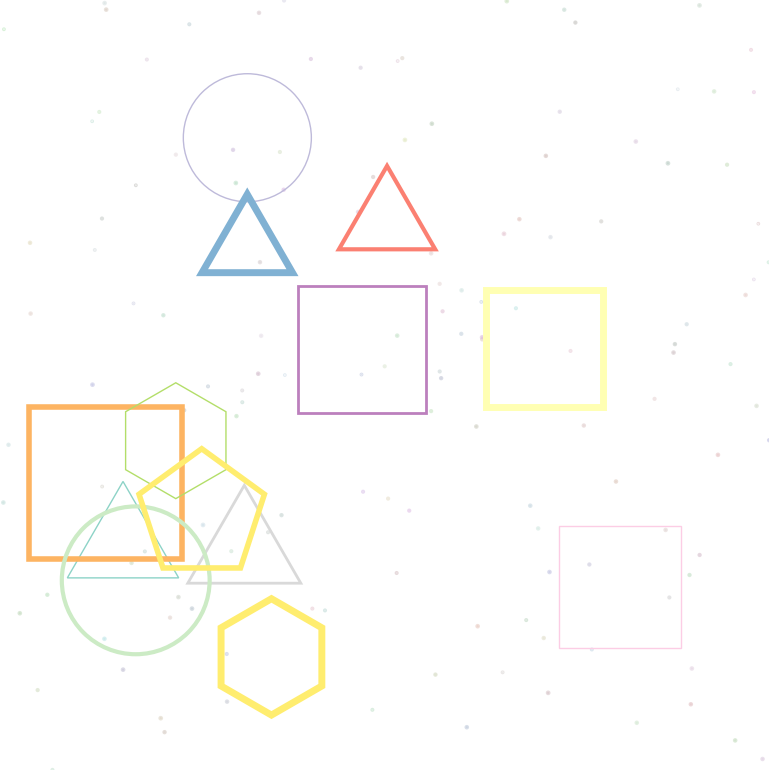[{"shape": "triangle", "thickness": 0.5, "radius": 0.42, "center": [0.16, 0.291]}, {"shape": "square", "thickness": 2.5, "radius": 0.38, "center": [0.707, 0.548]}, {"shape": "circle", "thickness": 0.5, "radius": 0.42, "center": [0.321, 0.821]}, {"shape": "triangle", "thickness": 1.5, "radius": 0.36, "center": [0.503, 0.712]}, {"shape": "triangle", "thickness": 2.5, "radius": 0.34, "center": [0.321, 0.68]}, {"shape": "square", "thickness": 2, "radius": 0.49, "center": [0.137, 0.373]}, {"shape": "hexagon", "thickness": 0.5, "radius": 0.38, "center": [0.228, 0.428]}, {"shape": "square", "thickness": 0.5, "radius": 0.4, "center": [0.805, 0.238]}, {"shape": "triangle", "thickness": 1, "radius": 0.42, "center": [0.317, 0.285]}, {"shape": "square", "thickness": 1, "radius": 0.41, "center": [0.47, 0.546]}, {"shape": "circle", "thickness": 1.5, "radius": 0.48, "center": [0.176, 0.246]}, {"shape": "pentagon", "thickness": 2, "radius": 0.43, "center": [0.262, 0.332]}, {"shape": "hexagon", "thickness": 2.5, "radius": 0.38, "center": [0.353, 0.147]}]